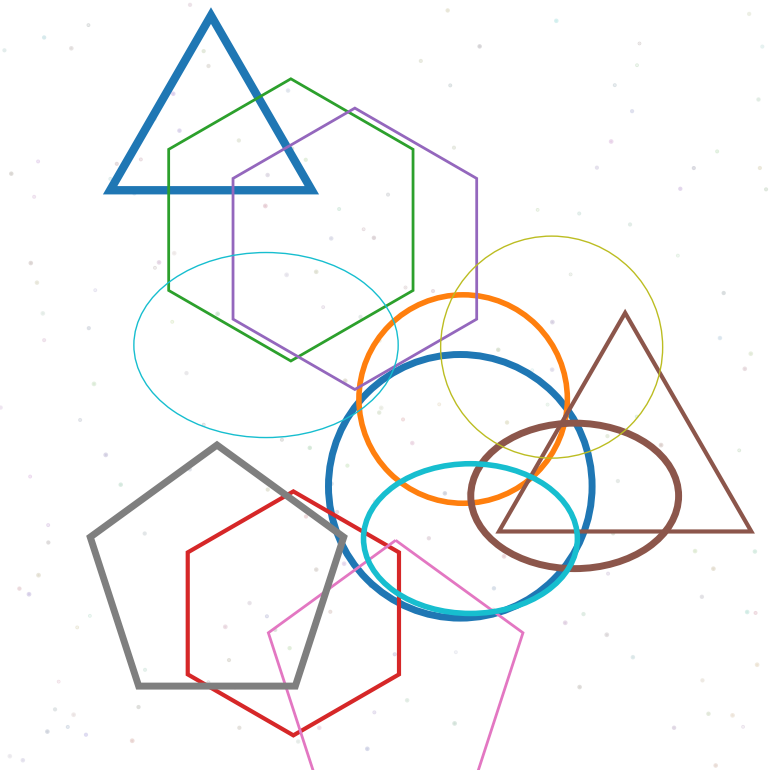[{"shape": "circle", "thickness": 2.5, "radius": 0.86, "center": [0.598, 0.368]}, {"shape": "triangle", "thickness": 3, "radius": 0.76, "center": [0.274, 0.829]}, {"shape": "circle", "thickness": 2, "radius": 0.68, "center": [0.601, 0.482]}, {"shape": "hexagon", "thickness": 1, "radius": 0.92, "center": [0.378, 0.714]}, {"shape": "hexagon", "thickness": 1.5, "radius": 0.79, "center": [0.381, 0.203]}, {"shape": "hexagon", "thickness": 1, "radius": 0.91, "center": [0.461, 0.677]}, {"shape": "triangle", "thickness": 1.5, "radius": 0.95, "center": [0.812, 0.404]}, {"shape": "oval", "thickness": 2.5, "radius": 0.67, "center": [0.746, 0.356]}, {"shape": "pentagon", "thickness": 1, "radius": 0.87, "center": [0.514, 0.124]}, {"shape": "pentagon", "thickness": 2.5, "radius": 0.87, "center": [0.282, 0.249]}, {"shape": "circle", "thickness": 0.5, "radius": 0.72, "center": [0.716, 0.549]}, {"shape": "oval", "thickness": 2, "radius": 0.69, "center": [0.611, 0.301]}, {"shape": "oval", "thickness": 0.5, "radius": 0.86, "center": [0.345, 0.552]}]